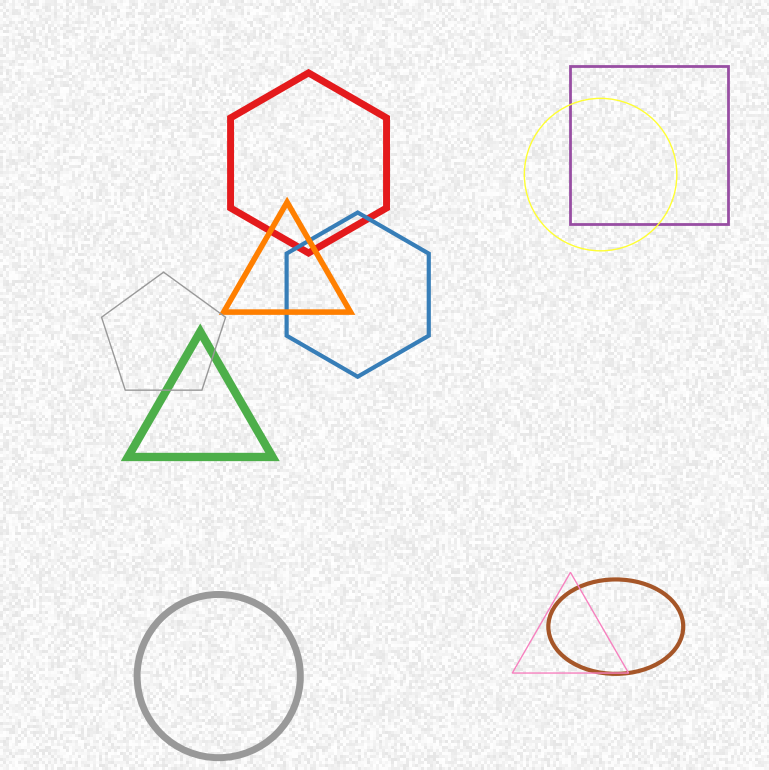[{"shape": "hexagon", "thickness": 2.5, "radius": 0.58, "center": [0.401, 0.788]}, {"shape": "hexagon", "thickness": 1.5, "radius": 0.53, "center": [0.465, 0.617]}, {"shape": "triangle", "thickness": 3, "radius": 0.54, "center": [0.26, 0.461]}, {"shape": "square", "thickness": 1, "radius": 0.51, "center": [0.843, 0.811]}, {"shape": "triangle", "thickness": 2, "radius": 0.48, "center": [0.373, 0.642]}, {"shape": "circle", "thickness": 0.5, "radius": 0.5, "center": [0.78, 0.773]}, {"shape": "oval", "thickness": 1.5, "radius": 0.44, "center": [0.8, 0.186]}, {"shape": "triangle", "thickness": 0.5, "radius": 0.44, "center": [0.741, 0.17]}, {"shape": "pentagon", "thickness": 0.5, "radius": 0.42, "center": [0.212, 0.562]}, {"shape": "circle", "thickness": 2.5, "radius": 0.53, "center": [0.284, 0.122]}]